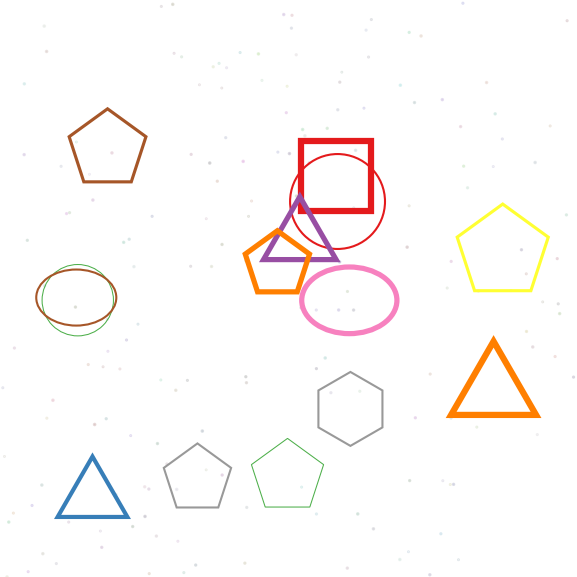[{"shape": "circle", "thickness": 1, "radius": 0.41, "center": [0.584, 0.65]}, {"shape": "square", "thickness": 3, "radius": 0.3, "center": [0.581, 0.694]}, {"shape": "triangle", "thickness": 2, "radius": 0.35, "center": [0.16, 0.139]}, {"shape": "pentagon", "thickness": 0.5, "radius": 0.33, "center": [0.498, 0.174]}, {"shape": "circle", "thickness": 0.5, "radius": 0.31, "center": [0.135, 0.479]}, {"shape": "triangle", "thickness": 2.5, "radius": 0.36, "center": [0.519, 0.586]}, {"shape": "pentagon", "thickness": 2.5, "radius": 0.29, "center": [0.48, 0.541]}, {"shape": "triangle", "thickness": 3, "radius": 0.42, "center": [0.855, 0.323]}, {"shape": "pentagon", "thickness": 1.5, "radius": 0.41, "center": [0.871, 0.563]}, {"shape": "oval", "thickness": 1, "radius": 0.35, "center": [0.132, 0.484]}, {"shape": "pentagon", "thickness": 1.5, "radius": 0.35, "center": [0.186, 0.741]}, {"shape": "oval", "thickness": 2.5, "radius": 0.41, "center": [0.605, 0.479]}, {"shape": "pentagon", "thickness": 1, "radius": 0.31, "center": [0.342, 0.17]}, {"shape": "hexagon", "thickness": 1, "radius": 0.32, "center": [0.607, 0.291]}]